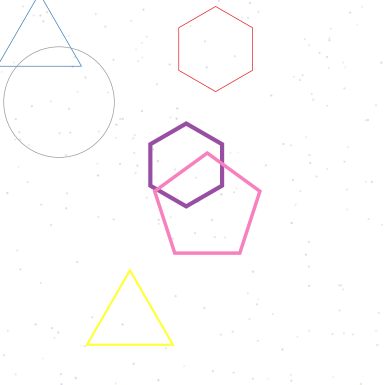[{"shape": "hexagon", "thickness": 0.5, "radius": 0.55, "center": [0.56, 0.873]}, {"shape": "triangle", "thickness": 0.5, "radius": 0.63, "center": [0.102, 0.891]}, {"shape": "hexagon", "thickness": 3, "radius": 0.54, "center": [0.484, 0.572]}, {"shape": "triangle", "thickness": 1.5, "radius": 0.64, "center": [0.338, 0.169]}, {"shape": "pentagon", "thickness": 2.5, "radius": 0.72, "center": [0.538, 0.459]}, {"shape": "circle", "thickness": 0.5, "radius": 0.72, "center": [0.153, 0.735]}]